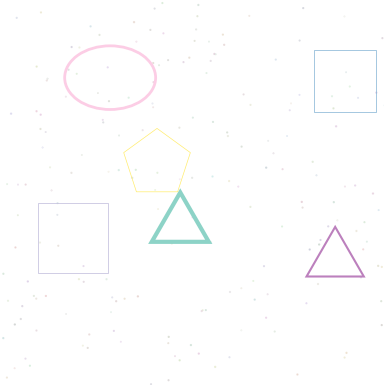[{"shape": "triangle", "thickness": 3, "radius": 0.43, "center": [0.468, 0.415]}, {"shape": "square", "thickness": 0.5, "radius": 0.45, "center": [0.191, 0.381]}, {"shape": "square", "thickness": 0.5, "radius": 0.41, "center": [0.896, 0.79]}, {"shape": "oval", "thickness": 2, "radius": 0.59, "center": [0.286, 0.798]}, {"shape": "triangle", "thickness": 1.5, "radius": 0.43, "center": [0.871, 0.325]}, {"shape": "pentagon", "thickness": 0.5, "radius": 0.46, "center": [0.408, 0.575]}]